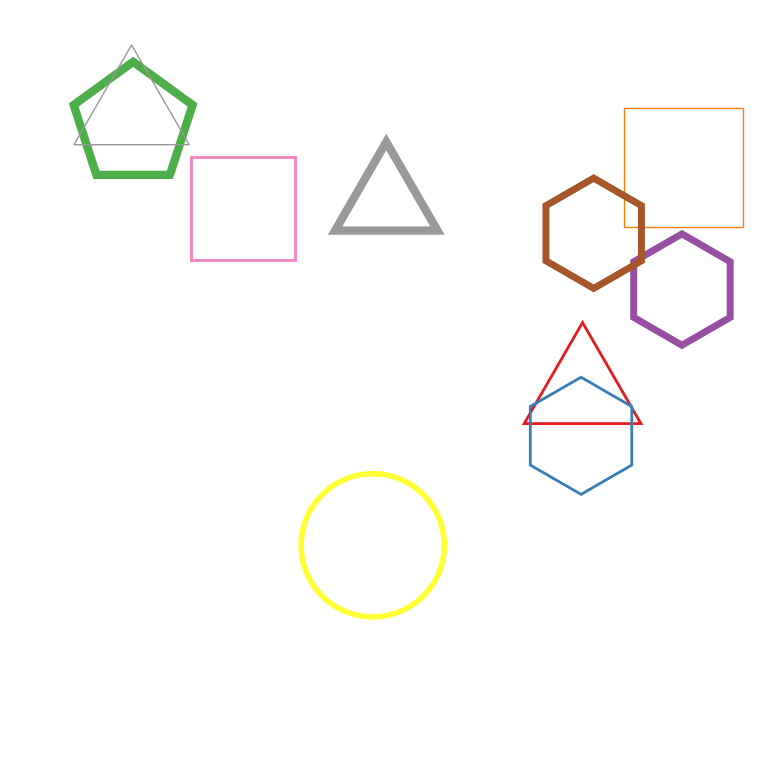[{"shape": "triangle", "thickness": 1, "radius": 0.44, "center": [0.757, 0.494]}, {"shape": "hexagon", "thickness": 1, "radius": 0.38, "center": [0.755, 0.434]}, {"shape": "pentagon", "thickness": 3, "radius": 0.41, "center": [0.173, 0.839]}, {"shape": "hexagon", "thickness": 2.5, "radius": 0.36, "center": [0.886, 0.624]}, {"shape": "square", "thickness": 0.5, "radius": 0.38, "center": [0.888, 0.782]}, {"shape": "circle", "thickness": 2, "radius": 0.46, "center": [0.484, 0.292]}, {"shape": "hexagon", "thickness": 2.5, "radius": 0.36, "center": [0.771, 0.697]}, {"shape": "square", "thickness": 1, "radius": 0.34, "center": [0.316, 0.729]}, {"shape": "triangle", "thickness": 3, "radius": 0.38, "center": [0.502, 0.739]}, {"shape": "triangle", "thickness": 0.5, "radius": 0.43, "center": [0.171, 0.855]}]